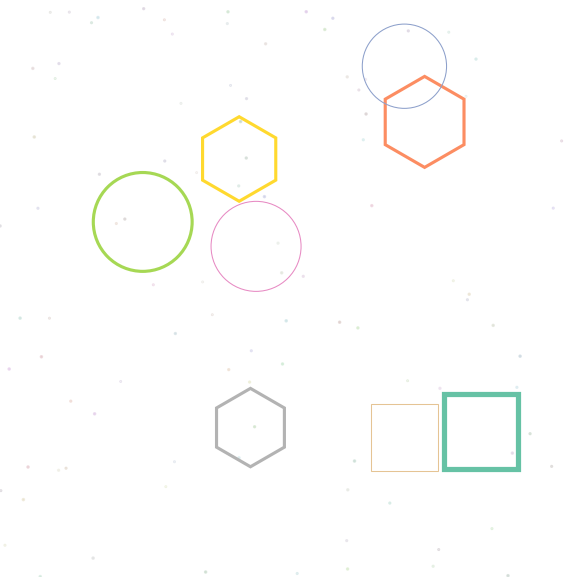[{"shape": "square", "thickness": 2.5, "radius": 0.32, "center": [0.833, 0.252]}, {"shape": "hexagon", "thickness": 1.5, "radius": 0.39, "center": [0.735, 0.788]}, {"shape": "circle", "thickness": 0.5, "radius": 0.36, "center": [0.7, 0.884]}, {"shape": "circle", "thickness": 0.5, "radius": 0.39, "center": [0.443, 0.573]}, {"shape": "circle", "thickness": 1.5, "radius": 0.43, "center": [0.247, 0.615]}, {"shape": "hexagon", "thickness": 1.5, "radius": 0.37, "center": [0.414, 0.724]}, {"shape": "square", "thickness": 0.5, "radius": 0.29, "center": [0.701, 0.242]}, {"shape": "hexagon", "thickness": 1.5, "radius": 0.34, "center": [0.434, 0.259]}]